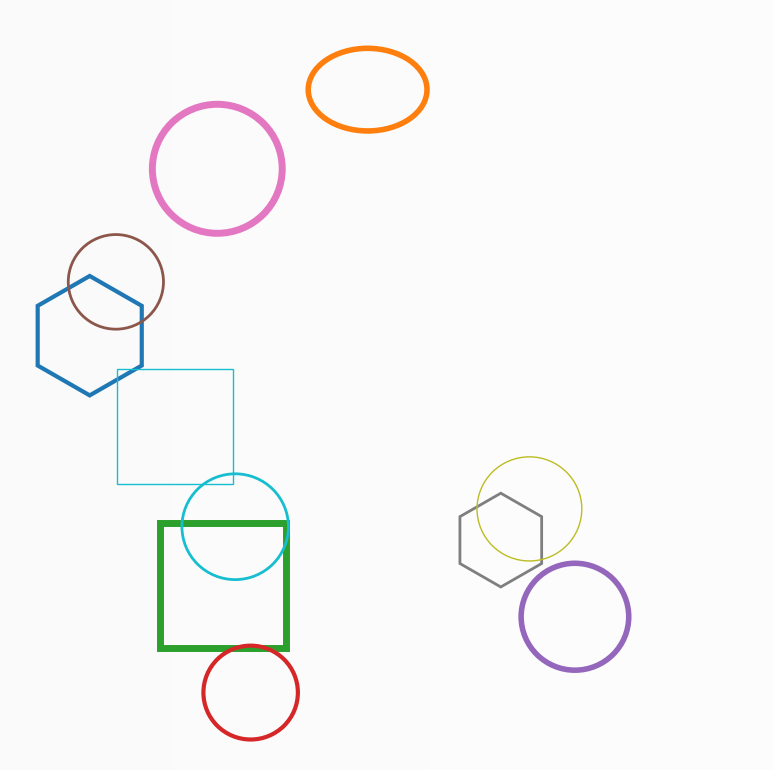[{"shape": "hexagon", "thickness": 1.5, "radius": 0.39, "center": [0.116, 0.564]}, {"shape": "oval", "thickness": 2, "radius": 0.38, "center": [0.474, 0.884]}, {"shape": "square", "thickness": 2.5, "radius": 0.41, "center": [0.287, 0.239]}, {"shape": "circle", "thickness": 1.5, "radius": 0.3, "center": [0.323, 0.101]}, {"shape": "circle", "thickness": 2, "radius": 0.35, "center": [0.742, 0.199]}, {"shape": "circle", "thickness": 1, "radius": 0.31, "center": [0.149, 0.634]}, {"shape": "circle", "thickness": 2.5, "radius": 0.42, "center": [0.28, 0.781]}, {"shape": "hexagon", "thickness": 1, "radius": 0.3, "center": [0.646, 0.299]}, {"shape": "circle", "thickness": 0.5, "radius": 0.34, "center": [0.683, 0.339]}, {"shape": "square", "thickness": 0.5, "radius": 0.37, "center": [0.226, 0.446]}, {"shape": "circle", "thickness": 1, "radius": 0.34, "center": [0.303, 0.316]}]